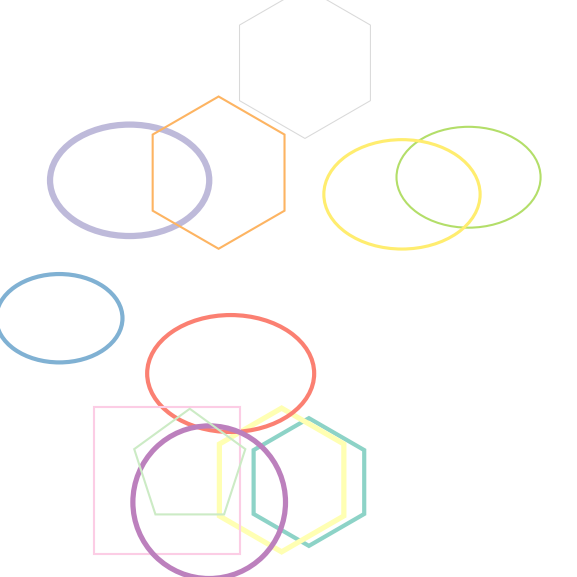[{"shape": "hexagon", "thickness": 2, "radius": 0.55, "center": [0.535, 0.164]}, {"shape": "hexagon", "thickness": 2.5, "radius": 0.62, "center": [0.488, 0.168]}, {"shape": "oval", "thickness": 3, "radius": 0.69, "center": [0.224, 0.687]}, {"shape": "oval", "thickness": 2, "radius": 0.72, "center": [0.399, 0.352]}, {"shape": "oval", "thickness": 2, "radius": 0.55, "center": [0.103, 0.448]}, {"shape": "hexagon", "thickness": 1, "radius": 0.66, "center": [0.379, 0.7]}, {"shape": "oval", "thickness": 1, "radius": 0.62, "center": [0.811, 0.692]}, {"shape": "square", "thickness": 1, "radius": 0.63, "center": [0.289, 0.167]}, {"shape": "hexagon", "thickness": 0.5, "radius": 0.65, "center": [0.528, 0.89]}, {"shape": "circle", "thickness": 2.5, "radius": 0.66, "center": [0.362, 0.13]}, {"shape": "pentagon", "thickness": 1, "radius": 0.51, "center": [0.329, 0.19]}, {"shape": "oval", "thickness": 1.5, "radius": 0.68, "center": [0.696, 0.663]}]